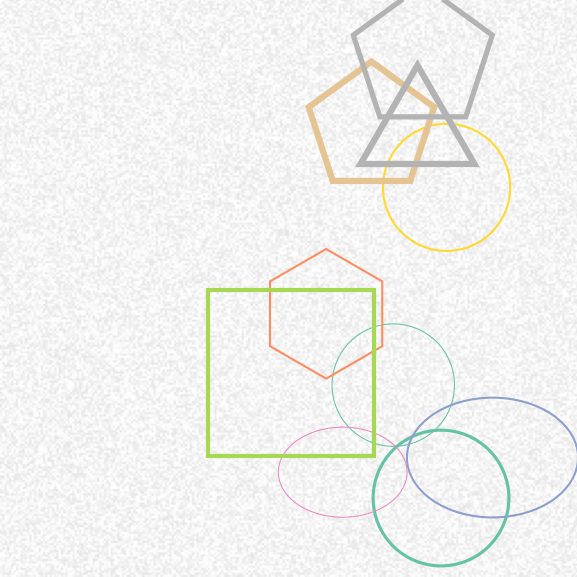[{"shape": "circle", "thickness": 0.5, "radius": 0.53, "center": [0.681, 0.332]}, {"shape": "circle", "thickness": 1.5, "radius": 0.59, "center": [0.764, 0.137]}, {"shape": "hexagon", "thickness": 1, "radius": 0.56, "center": [0.565, 0.456]}, {"shape": "oval", "thickness": 1, "radius": 0.74, "center": [0.853, 0.207]}, {"shape": "oval", "thickness": 0.5, "radius": 0.56, "center": [0.593, 0.181]}, {"shape": "square", "thickness": 2, "radius": 0.72, "center": [0.504, 0.353]}, {"shape": "circle", "thickness": 1, "radius": 0.55, "center": [0.773, 0.675]}, {"shape": "pentagon", "thickness": 3, "radius": 0.57, "center": [0.643, 0.778]}, {"shape": "pentagon", "thickness": 2.5, "radius": 0.63, "center": [0.732, 0.899]}, {"shape": "triangle", "thickness": 3, "radius": 0.57, "center": [0.723, 0.772]}]